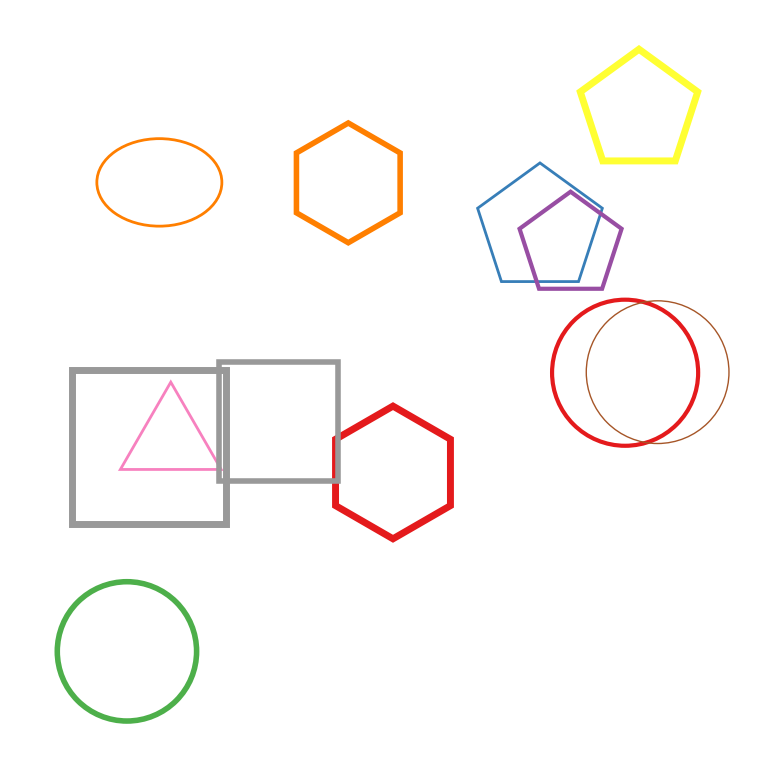[{"shape": "circle", "thickness": 1.5, "radius": 0.47, "center": [0.812, 0.516]}, {"shape": "hexagon", "thickness": 2.5, "radius": 0.43, "center": [0.51, 0.386]}, {"shape": "pentagon", "thickness": 1, "radius": 0.43, "center": [0.701, 0.703]}, {"shape": "circle", "thickness": 2, "radius": 0.45, "center": [0.165, 0.154]}, {"shape": "pentagon", "thickness": 1.5, "radius": 0.35, "center": [0.741, 0.681]}, {"shape": "oval", "thickness": 1, "radius": 0.41, "center": [0.207, 0.763]}, {"shape": "hexagon", "thickness": 2, "radius": 0.39, "center": [0.452, 0.763]}, {"shape": "pentagon", "thickness": 2.5, "radius": 0.4, "center": [0.83, 0.856]}, {"shape": "circle", "thickness": 0.5, "radius": 0.46, "center": [0.854, 0.517]}, {"shape": "triangle", "thickness": 1, "radius": 0.38, "center": [0.222, 0.428]}, {"shape": "square", "thickness": 2, "radius": 0.39, "center": [0.362, 0.452]}, {"shape": "square", "thickness": 2.5, "radius": 0.5, "center": [0.194, 0.42]}]